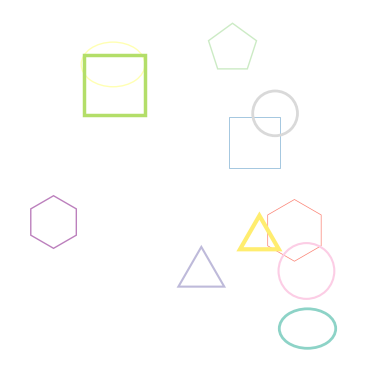[{"shape": "oval", "thickness": 2, "radius": 0.37, "center": [0.799, 0.147]}, {"shape": "oval", "thickness": 1, "radius": 0.41, "center": [0.294, 0.833]}, {"shape": "triangle", "thickness": 1.5, "radius": 0.34, "center": [0.523, 0.29]}, {"shape": "hexagon", "thickness": 0.5, "radius": 0.4, "center": [0.765, 0.402]}, {"shape": "square", "thickness": 0.5, "radius": 0.33, "center": [0.661, 0.631]}, {"shape": "square", "thickness": 2.5, "radius": 0.39, "center": [0.297, 0.78]}, {"shape": "circle", "thickness": 1.5, "radius": 0.36, "center": [0.796, 0.296]}, {"shape": "circle", "thickness": 2, "radius": 0.29, "center": [0.715, 0.706]}, {"shape": "hexagon", "thickness": 1, "radius": 0.34, "center": [0.139, 0.423]}, {"shape": "pentagon", "thickness": 1, "radius": 0.33, "center": [0.604, 0.874]}, {"shape": "triangle", "thickness": 3, "radius": 0.29, "center": [0.674, 0.382]}]